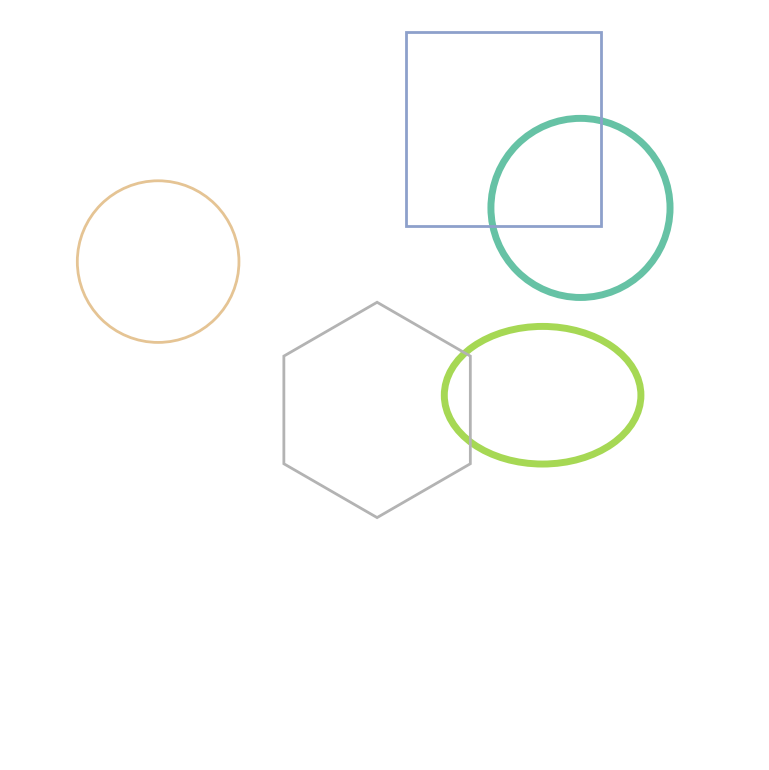[{"shape": "circle", "thickness": 2.5, "radius": 0.58, "center": [0.754, 0.73]}, {"shape": "square", "thickness": 1, "radius": 0.63, "center": [0.654, 0.832]}, {"shape": "oval", "thickness": 2.5, "radius": 0.64, "center": [0.705, 0.487]}, {"shape": "circle", "thickness": 1, "radius": 0.52, "center": [0.205, 0.66]}, {"shape": "hexagon", "thickness": 1, "radius": 0.7, "center": [0.49, 0.468]}]